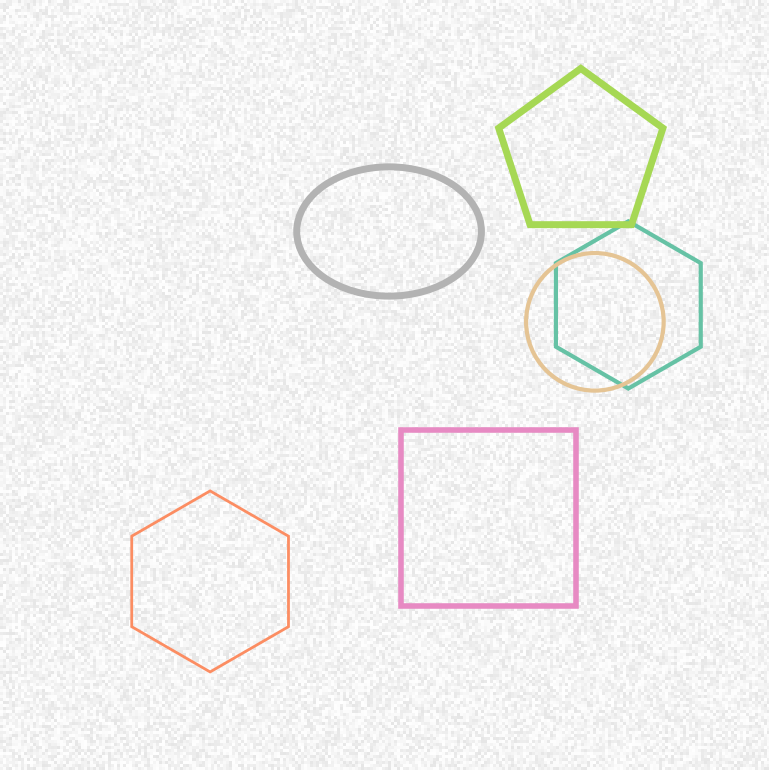[{"shape": "hexagon", "thickness": 1.5, "radius": 0.54, "center": [0.816, 0.604]}, {"shape": "hexagon", "thickness": 1, "radius": 0.59, "center": [0.273, 0.245]}, {"shape": "square", "thickness": 2, "radius": 0.57, "center": [0.634, 0.328]}, {"shape": "pentagon", "thickness": 2.5, "radius": 0.56, "center": [0.754, 0.799]}, {"shape": "circle", "thickness": 1.5, "radius": 0.45, "center": [0.773, 0.582]}, {"shape": "oval", "thickness": 2.5, "radius": 0.6, "center": [0.505, 0.699]}]